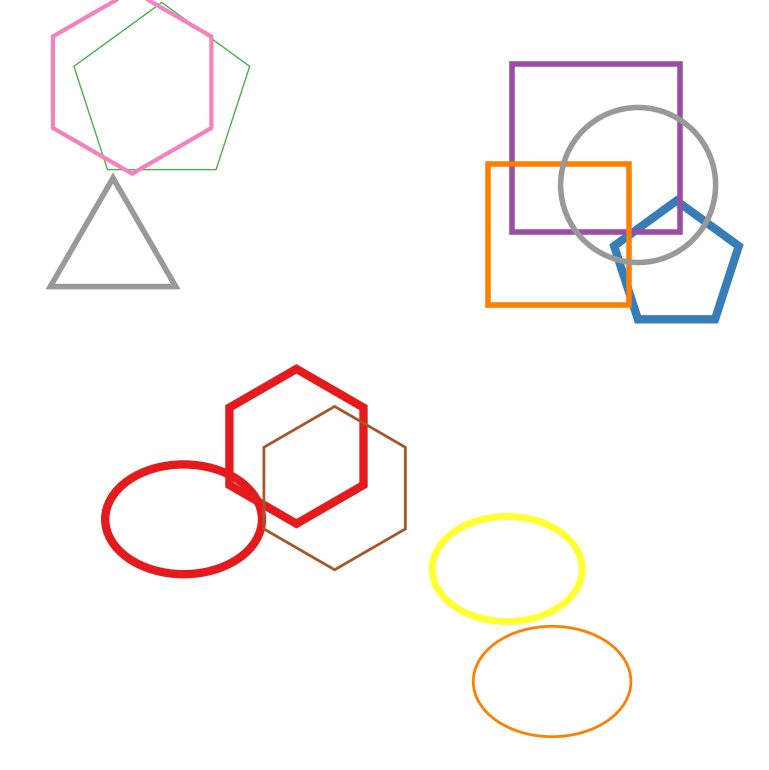[{"shape": "hexagon", "thickness": 3, "radius": 0.5, "center": [0.385, 0.42]}, {"shape": "oval", "thickness": 3, "radius": 0.51, "center": [0.238, 0.326]}, {"shape": "pentagon", "thickness": 3, "radius": 0.43, "center": [0.879, 0.654]}, {"shape": "pentagon", "thickness": 0.5, "radius": 0.6, "center": [0.21, 0.877]}, {"shape": "square", "thickness": 2, "radius": 0.55, "center": [0.774, 0.807]}, {"shape": "square", "thickness": 2, "radius": 0.46, "center": [0.725, 0.695]}, {"shape": "oval", "thickness": 1, "radius": 0.51, "center": [0.717, 0.115]}, {"shape": "oval", "thickness": 2.5, "radius": 0.49, "center": [0.659, 0.261]}, {"shape": "hexagon", "thickness": 1, "radius": 0.53, "center": [0.435, 0.366]}, {"shape": "hexagon", "thickness": 1.5, "radius": 0.59, "center": [0.172, 0.893]}, {"shape": "circle", "thickness": 2, "radius": 0.5, "center": [0.829, 0.76]}, {"shape": "triangle", "thickness": 2, "radius": 0.47, "center": [0.147, 0.675]}]